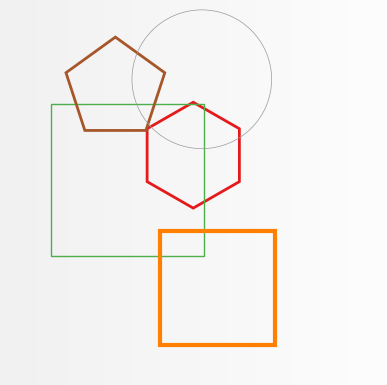[{"shape": "hexagon", "thickness": 2, "radius": 0.69, "center": [0.499, 0.597]}, {"shape": "square", "thickness": 1, "radius": 0.99, "center": [0.33, 0.532]}, {"shape": "square", "thickness": 3, "radius": 0.74, "center": [0.561, 0.253]}, {"shape": "pentagon", "thickness": 2, "radius": 0.67, "center": [0.298, 0.77]}, {"shape": "circle", "thickness": 0.5, "radius": 0.9, "center": [0.521, 0.794]}]